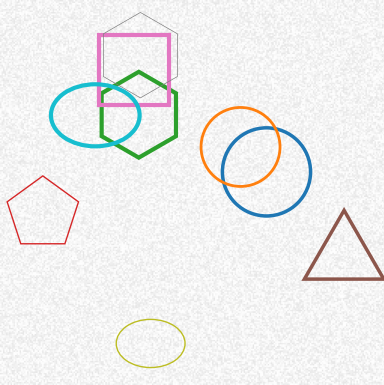[{"shape": "circle", "thickness": 2.5, "radius": 0.57, "center": [0.692, 0.554]}, {"shape": "circle", "thickness": 2, "radius": 0.51, "center": [0.625, 0.618]}, {"shape": "hexagon", "thickness": 3, "radius": 0.56, "center": [0.361, 0.702]}, {"shape": "pentagon", "thickness": 1, "radius": 0.49, "center": [0.111, 0.446]}, {"shape": "triangle", "thickness": 2.5, "radius": 0.6, "center": [0.894, 0.335]}, {"shape": "square", "thickness": 3, "radius": 0.45, "center": [0.347, 0.819]}, {"shape": "hexagon", "thickness": 0.5, "radius": 0.55, "center": [0.365, 0.857]}, {"shape": "oval", "thickness": 1, "radius": 0.45, "center": [0.391, 0.108]}, {"shape": "oval", "thickness": 3, "radius": 0.58, "center": [0.247, 0.701]}]